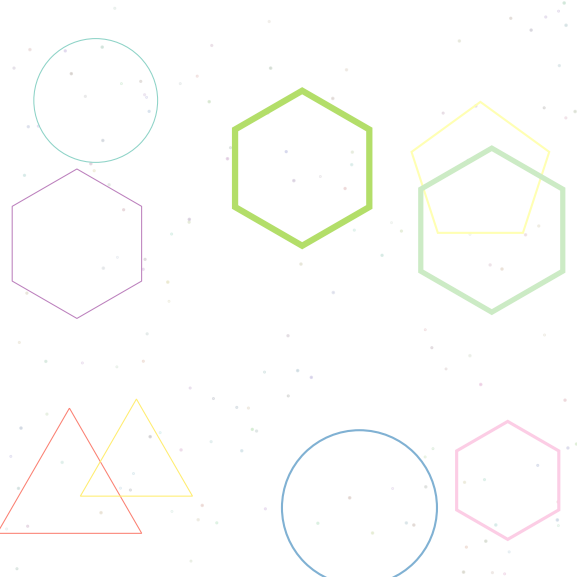[{"shape": "circle", "thickness": 0.5, "radius": 0.54, "center": [0.166, 0.825]}, {"shape": "pentagon", "thickness": 1, "radius": 0.63, "center": [0.832, 0.697]}, {"shape": "triangle", "thickness": 0.5, "radius": 0.72, "center": [0.12, 0.148]}, {"shape": "circle", "thickness": 1, "radius": 0.67, "center": [0.622, 0.12]}, {"shape": "hexagon", "thickness": 3, "radius": 0.67, "center": [0.523, 0.708]}, {"shape": "hexagon", "thickness": 1.5, "radius": 0.51, "center": [0.879, 0.167]}, {"shape": "hexagon", "thickness": 0.5, "radius": 0.65, "center": [0.133, 0.577]}, {"shape": "hexagon", "thickness": 2.5, "radius": 0.71, "center": [0.852, 0.601]}, {"shape": "triangle", "thickness": 0.5, "radius": 0.56, "center": [0.236, 0.196]}]